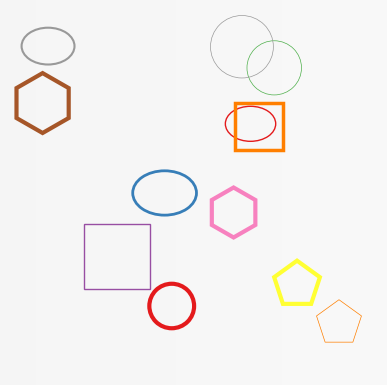[{"shape": "circle", "thickness": 3, "radius": 0.29, "center": [0.443, 0.205]}, {"shape": "oval", "thickness": 1, "radius": 0.32, "center": [0.647, 0.678]}, {"shape": "oval", "thickness": 2, "radius": 0.41, "center": [0.425, 0.499]}, {"shape": "circle", "thickness": 0.5, "radius": 0.35, "center": [0.708, 0.824]}, {"shape": "square", "thickness": 1, "radius": 0.43, "center": [0.303, 0.334]}, {"shape": "pentagon", "thickness": 0.5, "radius": 0.3, "center": [0.875, 0.161]}, {"shape": "square", "thickness": 2.5, "radius": 0.31, "center": [0.668, 0.672]}, {"shape": "pentagon", "thickness": 3, "radius": 0.31, "center": [0.767, 0.261]}, {"shape": "hexagon", "thickness": 3, "radius": 0.39, "center": [0.11, 0.732]}, {"shape": "hexagon", "thickness": 3, "radius": 0.32, "center": [0.603, 0.448]}, {"shape": "circle", "thickness": 0.5, "radius": 0.41, "center": [0.624, 0.879]}, {"shape": "oval", "thickness": 1.5, "radius": 0.34, "center": [0.124, 0.88]}]